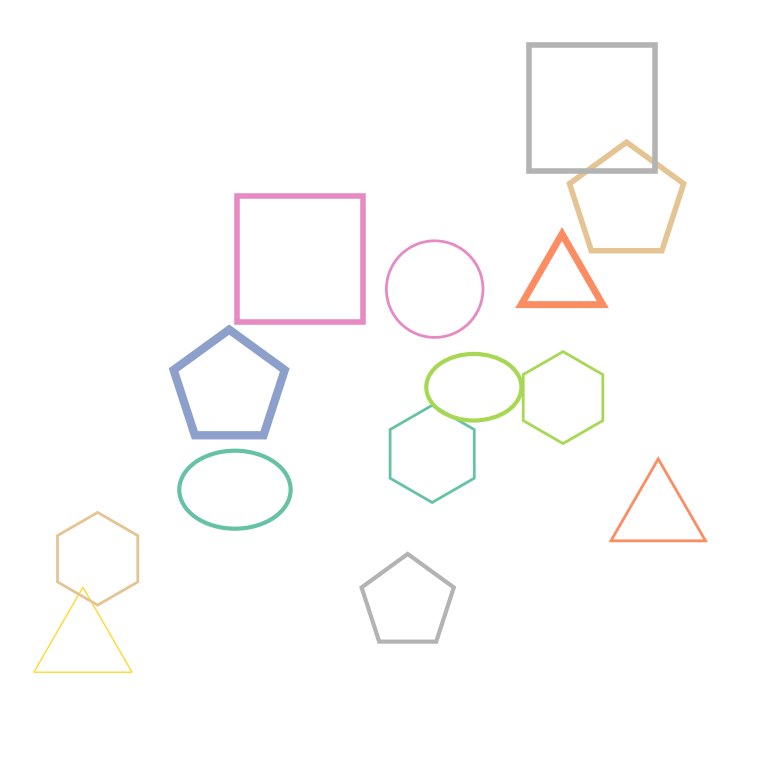[{"shape": "hexagon", "thickness": 1, "radius": 0.32, "center": [0.561, 0.411]}, {"shape": "oval", "thickness": 1.5, "radius": 0.36, "center": [0.305, 0.364]}, {"shape": "triangle", "thickness": 2.5, "radius": 0.31, "center": [0.73, 0.635]}, {"shape": "triangle", "thickness": 1, "radius": 0.35, "center": [0.855, 0.333]}, {"shape": "pentagon", "thickness": 3, "radius": 0.38, "center": [0.298, 0.496]}, {"shape": "circle", "thickness": 1, "radius": 0.31, "center": [0.565, 0.625]}, {"shape": "square", "thickness": 2, "radius": 0.41, "center": [0.389, 0.663]}, {"shape": "hexagon", "thickness": 1, "radius": 0.3, "center": [0.731, 0.484]}, {"shape": "oval", "thickness": 1.5, "radius": 0.31, "center": [0.615, 0.497]}, {"shape": "triangle", "thickness": 0.5, "radius": 0.37, "center": [0.108, 0.164]}, {"shape": "pentagon", "thickness": 2, "radius": 0.39, "center": [0.814, 0.737]}, {"shape": "hexagon", "thickness": 1, "radius": 0.3, "center": [0.127, 0.274]}, {"shape": "pentagon", "thickness": 1.5, "radius": 0.31, "center": [0.529, 0.218]}, {"shape": "square", "thickness": 2, "radius": 0.41, "center": [0.769, 0.86]}]